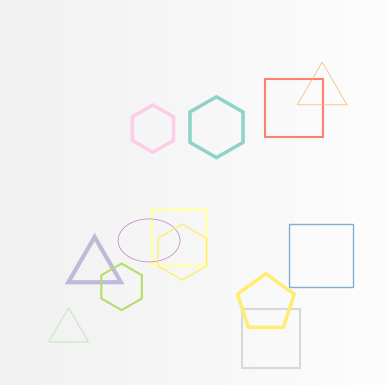[{"shape": "hexagon", "thickness": 2.5, "radius": 0.4, "center": [0.559, 0.67]}, {"shape": "square", "thickness": 2, "radius": 0.36, "center": [0.461, 0.385]}, {"shape": "triangle", "thickness": 3, "radius": 0.39, "center": [0.244, 0.306]}, {"shape": "square", "thickness": 1.5, "radius": 0.38, "center": [0.759, 0.72]}, {"shape": "square", "thickness": 1, "radius": 0.41, "center": [0.827, 0.336]}, {"shape": "triangle", "thickness": 0.5, "radius": 0.37, "center": [0.831, 0.765]}, {"shape": "hexagon", "thickness": 1.5, "radius": 0.3, "center": [0.314, 0.255]}, {"shape": "hexagon", "thickness": 2.5, "radius": 0.31, "center": [0.395, 0.666]}, {"shape": "square", "thickness": 1.5, "radius": 0.38, "center": [0.7, 0.121]}, {"shape": "oval", "thickness": 0.5, "radius": 0.4, "center": [0.385, 0.375]}, {"shape": "triangle", "thickness": 1, "radius": 0.3, "center": [0.177, 0.141]}, {"shape": "pentagon", "thickness": 2.5, "radius": 0.39, "center": [0.686, 0.212]}, {"shape": "hexagon", "thickness": 1, "radius": 0.36, "center": [0.47, 0.345]}]